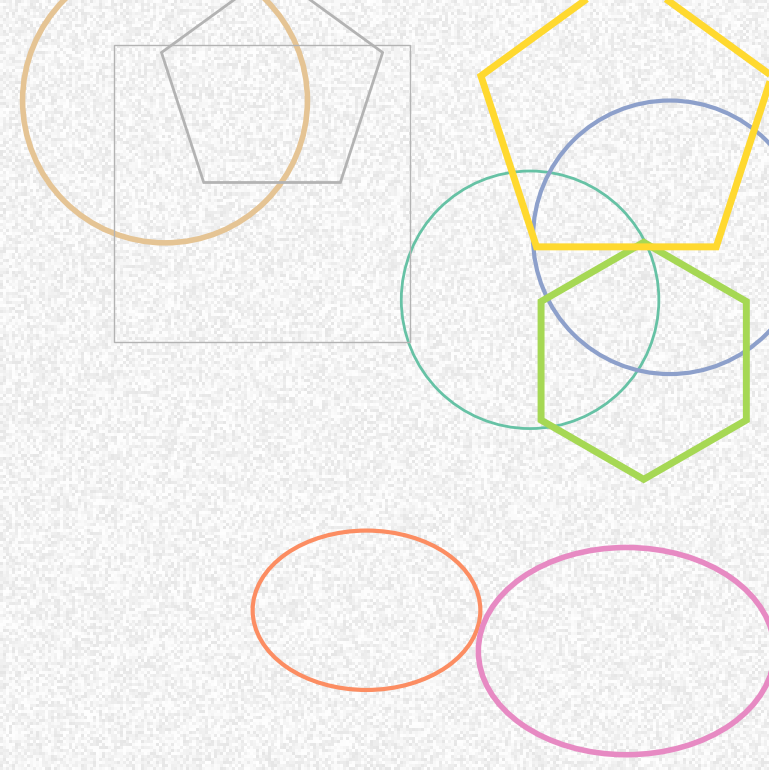[{"shape": "circle", "thickness": 1, "radius": 0.84, "center": [0.688, 0.611]}, {"shape": "oval", "thickness": 1.5, "radius": 0.74, "center": [0.476, 0.207]}, {"shape": "circle", "thickness": 1.5, "radius": 0.89, "center": [0.87, 0.692]}, {"shape": "oval", "thickness": 2, "radius": 0.96, "center": [0.813, 0.154]}, {"shape": "hexagon", "thickness": 2.5, "radius": 0.77, "center": [0.836, 0.531]}, {"shape": "pentagon", "thickness": 2.5, "radius": 0.99, "center": [0.813, 0.84]}, {"shape": "circle", "thickness": 2, "radius": 0.92, "center": [0.214, 0.87]}, {"shape": "pentagon", "thickness": 1, "radius": 0.75, "center": [0.353, 0.885]}, {"shape": "square", "thickness": 0.5, "radius": 0.96, "center": [0.34, 0.749]}]